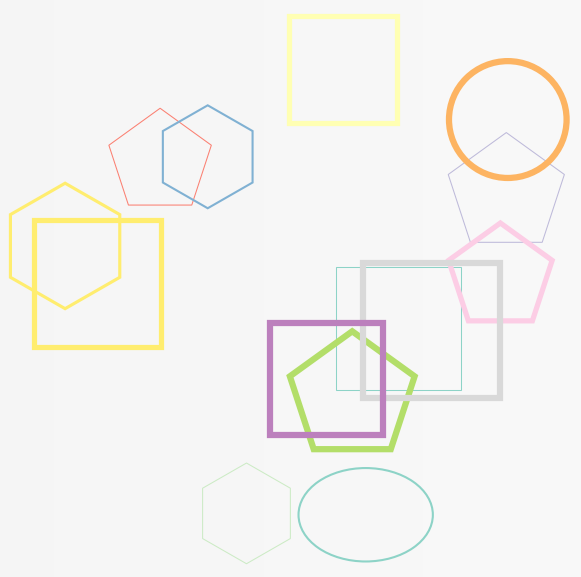[{"shape": "oval", "thickness": 1, "radius": 0.58, "center": [0.629, 0.108]}, {"shape": "square", "thickness": 0.5, "radius": 0.53, "center": [0.686, 0.431]}, {"shape": "square", "thickness": 2.5, "radius": 0.47, "center": [0.59, 0.879]}, {"shape": "pentagon", "thickness": 0.5, "radius": 0.53, "center": [0.871, 0.665]}, {"shape": "pentagon", "thickness": 0.5, "radius": 0.46, "center": [0.275, 0.719]}, {"shape": "hexagon", "thickness": 1, "radius": 0.45, "center": [0.357, 0.728]}, {"shape": "circle", "thickness": 3, "radius": 0.51, "center": [0.874, 0.792]}, {"shape": "pentagon", "thickness": 3, "radius": 0.56, "center": [0.606, 0.313]}, {"shape": "pentagon", "thickness": 2.5, "radius": 0.47, "center": [0.861, 0.519]}, {"shape": "square", "thickness": 3, "radius": 0.59, "center": [0.742, 0.427]}, {"shape": "square", "thickness": 3, "radius": 0.48, "center": [0.561, 0.342]}, {"shape": "hexagon", "thickness": 0.5, "radius": 0.44, "center": [0.424, 0.11]}, {"shape": "square", "thickness": 2.5, "radius": 0.55, "center": [0.168, 0.508]}, {"shape": "hexagon", "thickness": 1.5, "radius": 0.54, "center": [0.112, 0.573]}]